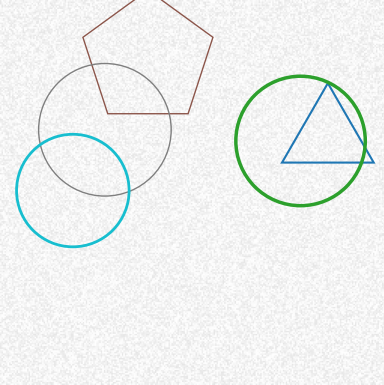[{"shape": "triangle", "thickness": 1.5, "radius": 0.69, "center": [0.852, 0.646]}, {"shape": "circle", "thickness": 2.5, "radius": 0.84, "center": [0.781, 0.634]}, {"shape": "pentagon", "thickness": 1, "radius": 0.89, "center": [0.384, 0.848]}, {"shape": "circle", "thickness": 1, "radius": 0.86, "center": [0.272, 0.663]}, {"shape": "circle", "thickness": 2, "radius": 0.73, "center": [0.189, 0.505]}]